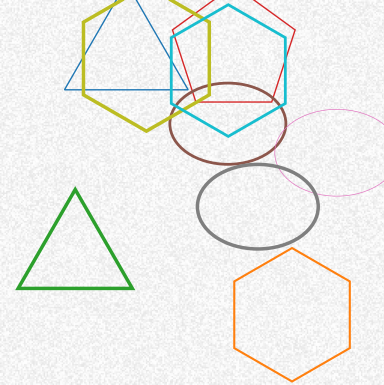[{"shape": "triangle", "thickness": 1, "radius": 0.93, "center": [0.328, 0.86]}, {"shape": "hexagon", "thickness": 1.5, "radius": 0.87, "center": [0.759, 0.182]}, {"shape": "triangle", "thickness": 2.5, "radius": 0.86, "center": [0.195, 0.336]}, {"shape": "pentagon", "thickness": 1, "radius": 0.84, "center": [0.607, 0.871]}, {"shape": "oval", "thickness": 2, "radius": 0.75, "center": [0.592, 0.679]}, {"shape": "oval", "thickness": 0.5, "radius": 0.81, "center": [0.875, 0.603]}, {"shape": "oval", "thickness": 2.5, "radius": 0.78, "center": [0.67, 0.463]}, {"shape": "hexagon", "thickness": 2.5, "radius": 0.94, "center": [0.38, 0.848]}, {"shape": "hexagon", "thickness": 2, "radius": 0.86, "center": [0.593, 0.817]}]